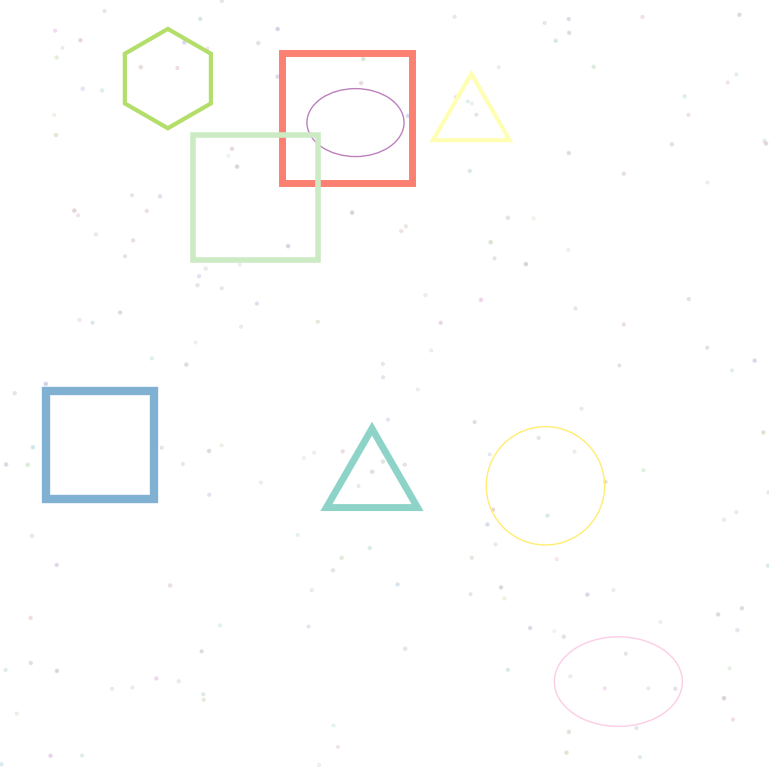[{"shape": "triangle", "thickness": 2.5, "radius": 0.34, "center": [0.483, 0.375]}, {"shape": "triangle", "thickness": 1.5, "radius": 0.29, "center": [0.612, 0.847]}, {"shape": "square", "thickness": 2.5, "radius": 0.42, "center": [0.451, 0.847]}, {"shape": "square", "thickness": 3, "radius": 0.35, "center": [0.13, 0.422]}, {"shape": "hexagon", "thickness": 1.5, "radius": 0.32, "center": [0.218, 0.898]}, {"shape": "oval", "thickness": 0.5, "radius": 0.42, "center": [0.803, 0.115]}, {"shape": "oval", "thickness": 0.5, "radius": 0.32, "center": [0.462, 0.841]}, {"shape": "square", "thickness": 2, "radius": 0.41, "center": [0.332, 0.744]}, {"shape": "circle", "thickness": 0.5, "radius": 0.38, "center": [0.708, 0.369]}]